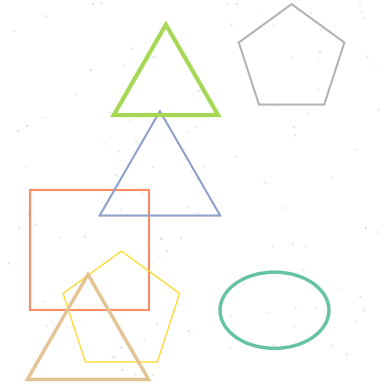[{"shape": "oval", "thickness": 2.5, "radius": 0.71, "center": [0.713, 0.194]}, {"shape": "square", "thickness": 1.5, "radius": 0.78, "center": [0.232, 0.351]}, {"shape": "triangle", "thickness": 1.5, "radius": 0.9, "center": [0.415, 0.53]}, {"shape": "triangle", "thickness": 3, "radius": 0.78, "center": [0.431, 0.779]}, {"shape": "pentagon", "thickness": 1, "radius": 0.8, "center": [0.315, 0.189]}, {"shape": "triangle", "thickness": 2.5, "radius": 0.91, "center": [0.228, 0.105]}, {"shape": "pentagon", "thickness": 1.5, "radius": 0.72, "center": [0.757, 0.845]}]